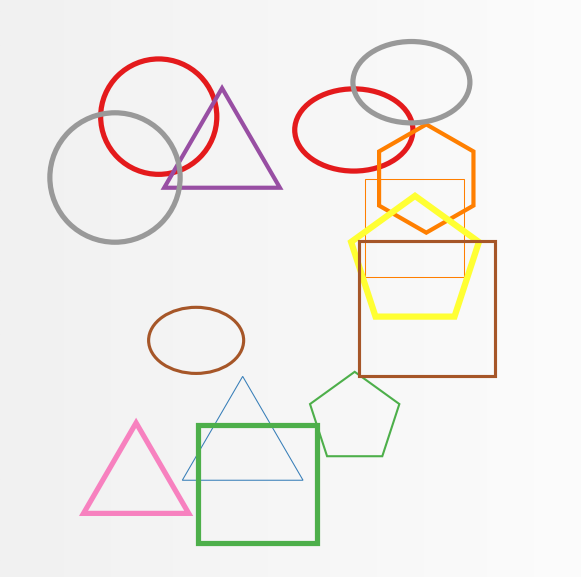[{"shape": "circle", "thickness": 2.5, "radius": 0.5, "center": [0.273, 0.797]}, {"shape": "oval", "thickness": 2.5, "radius": 0.51, "center": [0.609, 0.774]}, {"shape": "triangle", "thickness": 0.5, "radius": 0.6, "center": [0.418, 0.228]}, {"shape": "square", "thickness": 2.5, "radius": 0.51, "center": [0.443, 0.161]}, {"shape": "pentagon", "thickness": 1, "radius": 0.4, "center": [0.61, 0.275]}, {"shape": "triangle", "thickness": 2, "radius": 0.57, "center": [0.382, 0.732]}, {"shape": "hexagon", "thickness": 2, "radius": 0.47, "center": [0.733, 0.69]}, {"shape": "square", "thickness": 0.5, "radius": 0.43, "center": [0.712, 0.604]}, {"shape": "pentagon", "thickness": 3, "radius": 0.58, "center": [0.714, 0.544]}, {"shape": "square", "thickness": 1.5, "radius": 0.59, "center": [0.735, 0.465]}, {"shape": "oval", "thickness": 1.5, "radius": 0.41, "center": [0.337, 0.41]}, {"shape": "triangle", "thickness": 2.5, "radius": 0.52, "center": [0.234, 0.162]}, {"shape": "oval", "thickness": 2.5, "radius": 0.5, "center": [0.708, 0.857]}, {"shape": "circle", "thickness": 2.5, "radius": 0.56, "center": [0.198, 0.692]}]